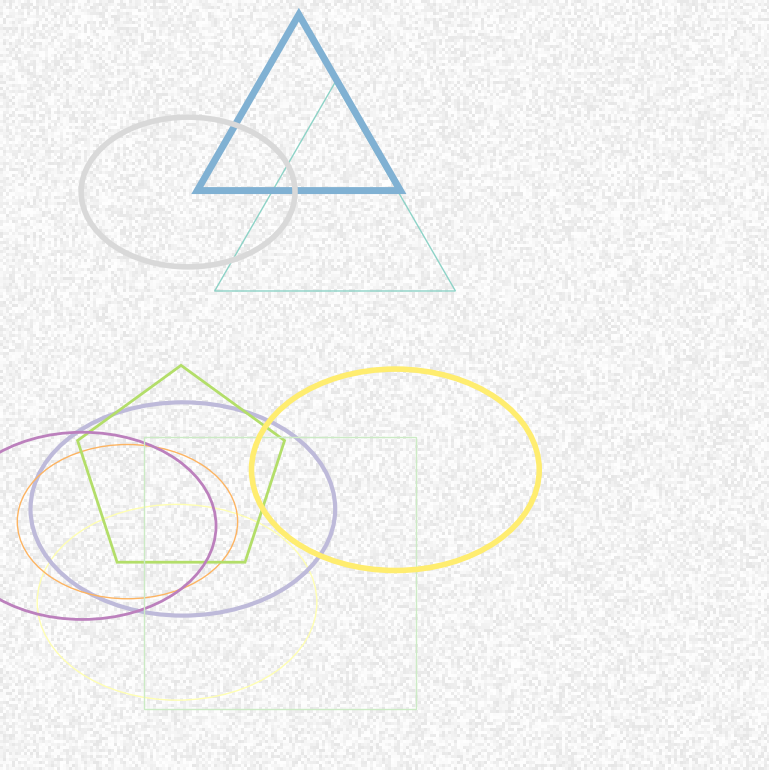[{"shape": "triangle", "thickness": 0.5, "radius": 0.9, "center": [0.435, 0.712]}, {"shape": "oval", "thickness": 0.5, "radius": 0.91, "center": [0.23, 0.218]}, {"shape": "oval", "thickness": 1.5, "radius": 0.99, "center": [0.237, 0.339]}, {"shape": "triangle", "thickness": 2.5, "radius": 0.76, "center": [0.388, 0.829]}, {"shape": "oval", "thickness": 0.5, "radius": 0.72, "center": [0.166, 0.323]}, {"shape": "pentagon", "thickness": 1, "radius": 0.71, "center": [0.235, 0.384]}, {"shape": "oval", "thickness": 2, "radius": 0.69, "center": [0.244, 0.751]}, {"shape": "oval", "thickness": 1, "radius": 0.87, "center": [0.107, 0.317]}, {"shape": "square", "thickness": 0.5, "radius": 0.89, "center": [0.364, 0.256]}, {"shape": "oval", "thickness": 2, "radius": 0.93, "center": [0.513, 0.39]}]